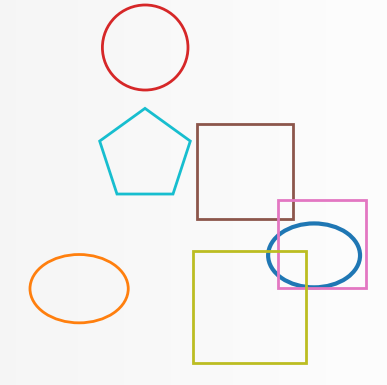[{"shape": "oval", "thickness": 3, "radius": 0.59, "center": [0.811, 0.337]}, {"shape": "oval", "thickness": 2, "radius": 0.63, "center": [0.204, 0.25]}, {"shape": "circle", "thickness": 2, "radius": 0.55, "center": [0.375, 0.877]}, {"shape": "square", "thickness": 2, "radius": 0.62, "center": [0.632, 0.555]}, {"shape": "square", "thickness": 2, "radius": 0.57, "center": [0.831, 0.367]}, {"shape": "square", "thickness": 2, "radius": 0.73, "center": [0.644, 0.203]}, {"shape": "pentagon", "thickness": 2, "radius": 0.61, "center": [0.374, 0.596]}]